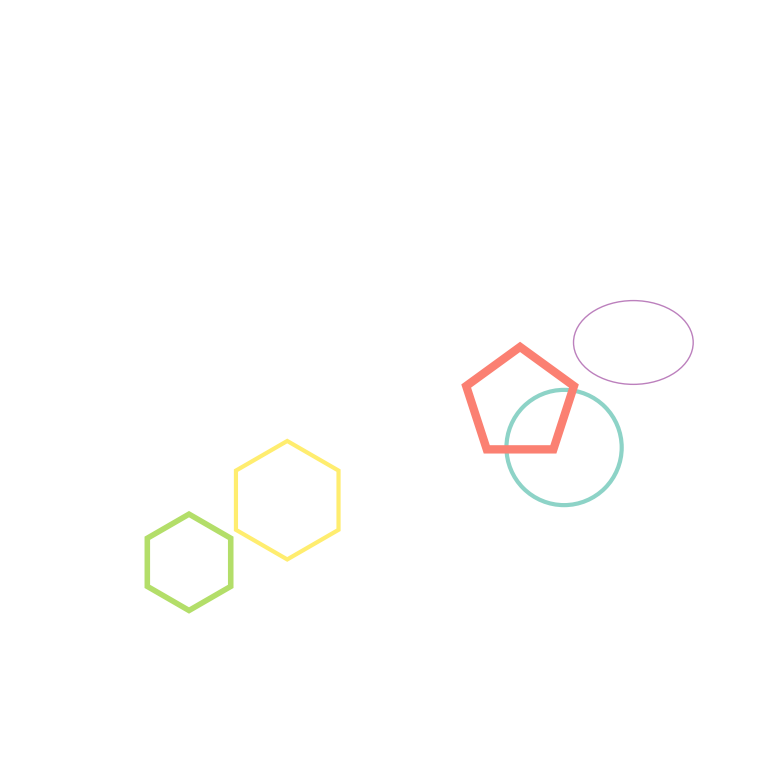[{"shape": "circle", "thickness": 1.5, "radius": 0.37, "center": [0.733, 0.419]}, {"shape": "pentagon", "thickness": 3, "radius": 0.37, "center": [0.675, 0.476]}, {"shape": "hexagon", "thickness": 2, "radius": 0.31, "center": [0.245, 0.27]}, {"shape": "oval", "thickness": 0.5, "radius": 0.39, "center": [0.823, 0.555]}, {"shape": "hexagon", "thickness": 1.5, "radius": 0.38, "center": [0.373, 0.35]}]